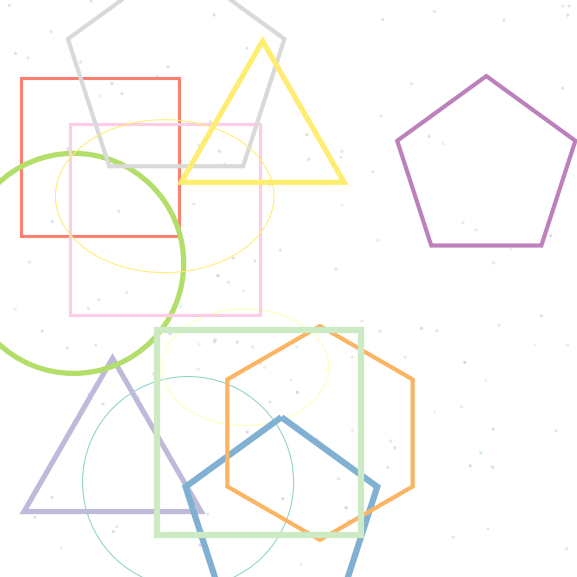[{"shape": "circle", "thickness": 0.5, "radius": 0.91, "center": [0.326, 0.164]}, {"shape": "oval", "thickness": 0.5, "radius": 0.72, "center": [0.425, 0.363]}, {"shape": "triangle", "thickness": 2.5, "radius": 0.89, "center": [0.195, 0.202]}, {"shape": "square", "thickness": 1.5, "radius": 0.68, "center": [0.173, 0.727]}, {"shape": "pentagon", "thickness": 3, "radius": 0.87, "center": [0.487, 0.102]}, {"shape": "hexagon", "thickness": 2, "radius": 0.93, "center": [0.554, 0.249]}, {"shape": "circle", "thickness": 2.5, "radius": 0.95, "center": [0.128, 0.543]}, {"shape": "square", "thickness": 1.5, "radius": 0.83, "center": [0.286, 0.619]}, {"shape": "pentagon", "thickness": 2, "radius": 0.99, "center": [0.305, 0.871]}, {"shape": "pentagon", "thickness": 2, "radius": 0.81, "center": [0.842, 0.705]}, {"shape": "square", "thickness": 3, "radius": 0.89, "center": [0.449, 0.25]}, {"shape": "triangle", "thickness": 2.5, "radius": 0.81, "center": [0.455, 0.765]}, {"shape": "oval", "thickness": 0.5, "radius": 0.95, "center": [0.285, 0.659]}]